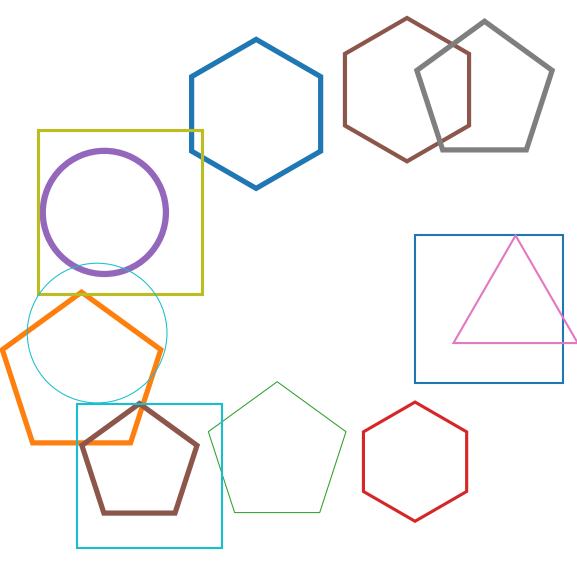[{"shape": "hexagon", "thickness": 2.5, "radius": 0.65, "center": [0.444, 0.802]}, {"shape": "square", "thickness": 1, "radius": 0.64, "center": [0.847, 0.464]}, {"shape": "pentagon", "thickness": 2.5, "radius": 0.72, "center": [0.141, 0.349]}, {"shape": "pentagon", "thickness": 0.5, "radius": 0.63, "center": [0.48, 0.213]}, {"shape": "hexagon", "thickness": 1.5, "radius": 0.52, "center": [0.719, 0.2]}, {"shape": "circle", "thickness": 3, "radius": 0.53, "center": [0.181, 0.631]}, {"shape": "hexagon", "thickness": 2, "radius": 0.62, "center": [0.705, 0.844]}, {"shape": "pentagon", "thickness": 2.5, "radius": 0.52, "center": [0.241, 0.195]}, {"shape": "triangle", "thickness": 1, "radius": 0.62, "center": [0.893, 0.467]}, {"shape": "pentagon", "thickness": 2.5, "radius": 0.62, "center": [0.839, 0.839]}, {"shape": "square", "thickness": 1.5, "radius": 0.71, "center": [0.207, 0.631]}, {"shape": "circle", "thickness": 0.5, "radius": 0.6, "center": [0.168, 0.422]}, {"shape": "square", "thickness": 1, "radius": 0.63, "center": [0.259, 0.175]}]